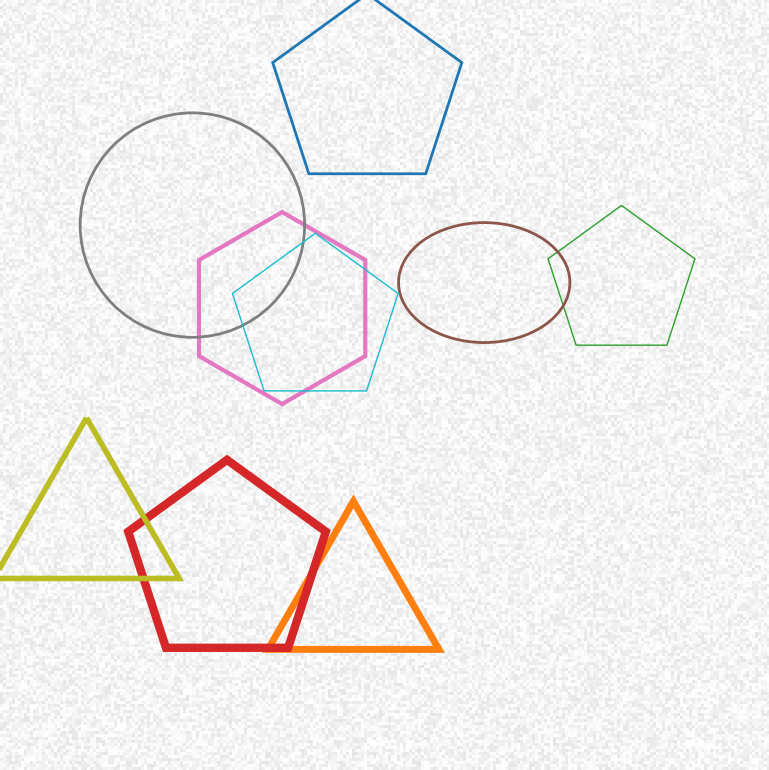[{"shape": "pentagon", "thickness": 1, "radius": 0.65, "center": [0.477, 0.879]}, {"shape": "triangle", "thickness": 2.5, "radius": 0.64, "center": [0.459, 0.221]}, {"shape": "pentagon", "thickness": 0.5, "radius": 0.5, "center": [0.807, 0.633]}, {"shape": "pentagon", "thickness": 3, "radius": 0.67, "center": [0.295, 0.268]}, {"shape": "oval", "thickness": 1, "radius": 0.56, "center": [0.629, 0.633]}, {"shape": "hexagon", "thickness": 1.5, "radius": 0.62, "center": [0.366, 0.6]}, {"shape": "circle", "thickness": 1, "radius": 0.73, "center": [0.25, 0.708]}, {"shape": "triangle", "thickness": 2, "radius": 0.7, "center": [0.112, 0.318]}, {"shape": "pentagon", "thickness": 0.5, "radius": 0.57, "center": [0.41, 0.584]}]